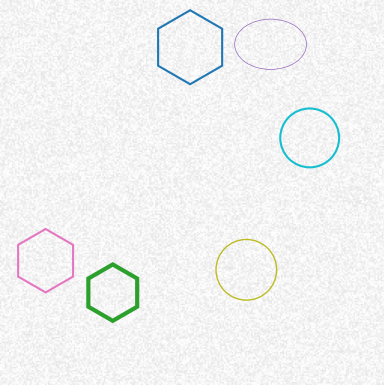[{"shape": "hexagon", "thickness": 1.5, "radius": 0.48, "center": [0.494, 0.877]}, {"shape": "hexagon", "thickness": 3, "radius": 0.37, "center": [0.293, 0.24]}, {"shape": "oval", "thickness": 0.5, "radius": 0.47, "center": [0.703, 0.885]}, {"shape": "hexagon", "thickness": 1.5, "radius": 0.41, "center": [0.118, 0.323]}, {"shape": "circle", "thickness": 1, "radius": 0.39, "center": [0.64, 0.299]}, {"shape": "circle", "thickness": 1.5, "radius": 0.38, "center": [0.804, 0.642]}]